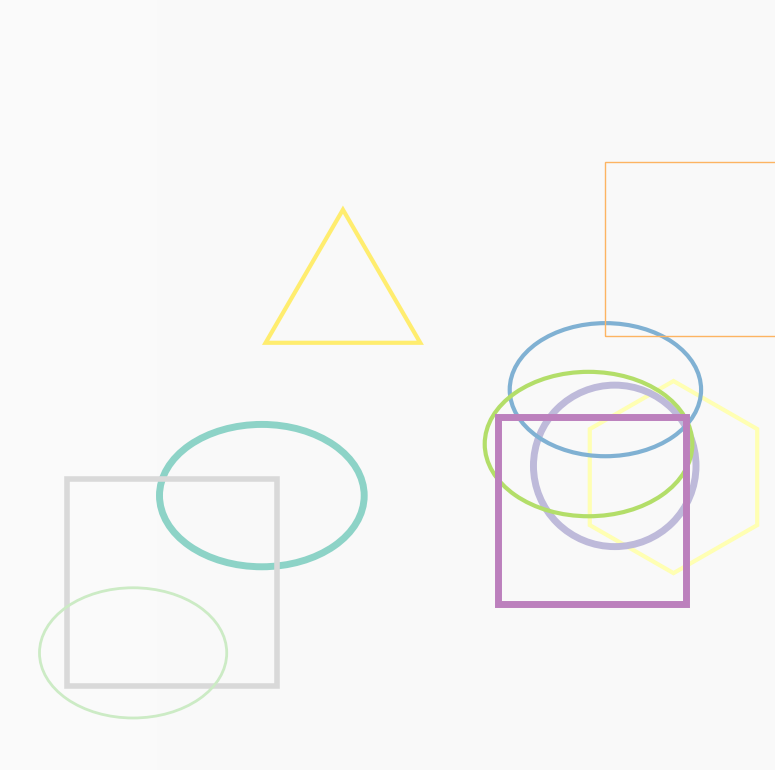[{"shape": "oval", "thickness": 2.5, "radius": 0.66, "center": [0.338, 0.356]}, {"shape": "hexagon", "thickness": 1.5, "radius": 0.62, "center": [0.869, 0.38]}, {"shape": "circle", "thickness": 2.5, "radius": 0.52, "center": [0.793, 0.395]}, {"shape": "oval", "thickness": 1.5, "radius": 0.62, "center": [0.781, 0.494]}, {"shape": "square", "thickness": 0.5, "radius": 0.56, "center": [0.893, 0.676]}, {"shape": "oval", "thickness": 1.5, "radius": 0.67, "center": [0.759, 0.423]}, {"shape": "square", "thickness": 2, "radius": 0.67, "center": [0.222, 0.244]}, {"shape": "square", "thickness": 2.5, "radius": 0.61, "center": [0.764, 0.337]}, {"shape": "oval", "thickness": 1, "radius": 0.6, "center": [0.172, 0.152]}, {"shape": "triangle", "thickness": 1.5, "radius": 0.58, "center": [0.443, 0.612]}]